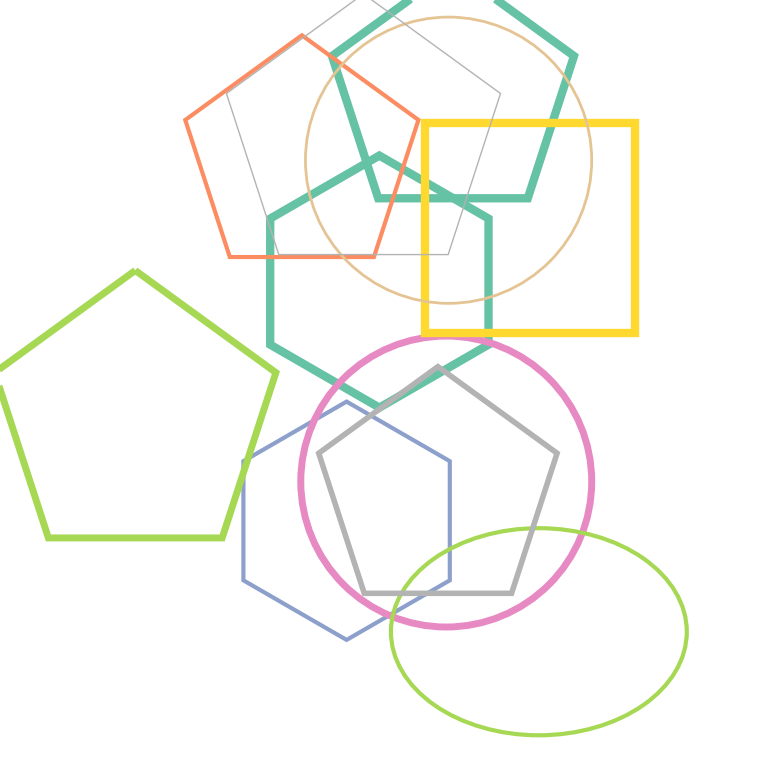[{"shape": "hexagon", "thickness": 3, "radius": 0.82, "center": [0.493, 0.634]}, {"shape": "pentagon", "thickness": 3, "radius": 0.83, "center": [0.588, 0.876]}, {"shape": "pentagon", "thickness": 1.5, "radius": 0.8, "center": [0.392, 0.795]}, {"shape": "hexagon", "thickness": 1.5, "radius": 0.77, "center": [0.45, 0.324]}, {"shape": "circle", "thickness": 2.5, "radius": 0.94, "center": [0.58, 0.375]}, {"shape": "pentagon", "thickness": 2.5, "radius": 0.96, "center": [0.176, 0.457]}, {"shape": "oval", "thickness": 1.5, "radius": 0.96, "center": [0.7, 0.18]}, {"shape": "square", "thickness": 3, "radius": 0.68, "center": [0.688, 0.704]}, {"shape": "circle", "thickness": 1, "radius": 0.93, "center": [0.583, 0.792]}, {"shape": "pentagon", "thickness": 0.5, "radius": 0.94, "center": [0.472, 0.821]}, {"shape": "pentagon", "thickness": 2, "radius": 0.81, "center": [0.569, 0.361]}]